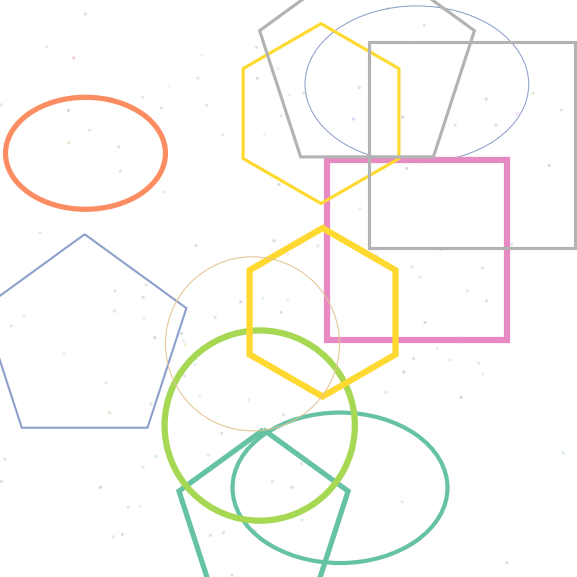[{"shape": "pentagon", "thickness": 2.5, "radius": 0.77, "center": [0.456, 0.101]}, {"shape": "oval", "thickness": 2, "radius": 0.93, "center": [0.589, 0.154]}, {"shape": "oval", "thickness": 2.5, "radius": 0.69, "center": [0.148, 0.734]}, {"shape": "pentagon", "thickness": 1, "radius": 0.93, "center": [0.147, 0.408]}, {"shape": "oval", "thickness": 0.5, "radius": 0.97, "center": [0.722, 0.853]}, {"shape": "square", "thickness": 3, "radius": 0.78, "center": [0.722, 0.567]}, {"shape": "circle", "thickness": 3, "radius": 0.82, "center": [0.45, 0.262]}, {"shape": "hexagon", "thickness": 3, "radius": 0.73, "center": [0.559, 0.458]}, {"shape": "hexagon", "thickness": 1.5, "radius": 0.78, "center": [0.556, 0.802]}, {"shape": "circle", "thickness": 0.5, "radius": 0.75, "center": [0.437, 0.404]}, {"shape": "square", "thickness": 1.5, "radius": 0.89, "center": [0.818, 0.748]}, {"shape": "pentagon", "thickness": 1.5, "radius": 0.98, "center": [0.636, 0.886]}]